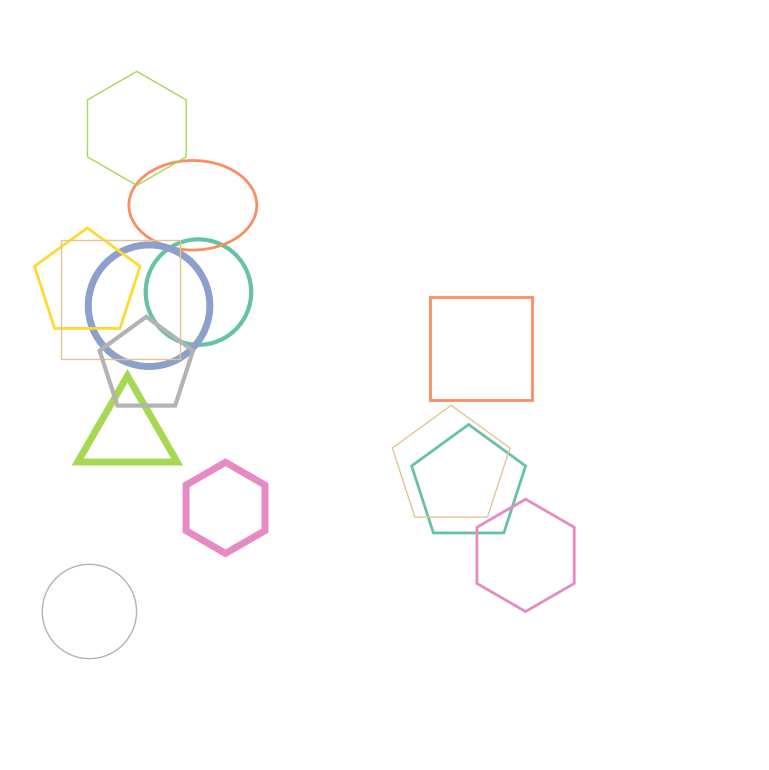[{"shape": "pentagon", "thickness": 1, "radius": 0.39, "center": [0.609, 0.371]}, {"shape": "circle", "thickness": 1.5, "radius": 0.34, "center": [0.258, 0.621]}, {"shape": "square", "thickness": 1, "radius": 0.33, "center": [0.625, 0.547]}, {"shape": "oval", "thickness": 1, "radius": 0.42, "center": [0.25, 0.733]}, {"shape": "circle", "thickness": 2.5, "radius": 0.39, "center": [0.194, 0.603]}, {"shape": "hexagon", "thickness": 2.5, "radius": 0.3, "center": [0.293, 0.34]}, {"shape": "hexagon", "thickness": 1, "radius": 0.36, "center": [0.683, 0.279]}, {"shape": "hexagon", "thickness": 0.5, "radius": 0.37, "center": [0.178, 0.833]}, {"shape": "triangle", "thickness": 2.5, "radius": 0.37, "center": [0.166, 0.437]}, {"shape": "pentagon", "thickness": 1, "radius": 0.36, "center": [0.113, 0.632]}, {"shape": "square", "thickness": 0.5, "radius": 0.39, "center": [0.156, 0.611]}, {"shape": "pentagon", "thickness": 0.5, "radius": 0.4, "center": [0.586, 0.393]}, {"shape": "pentagon", "thickness": 1.5, "radius": 0.32, "center": [0.19, 0.525]}, {"shape": "circle", "thickness": 0.5, "radius": 0.31, "center": [0.116, 0.206]}]